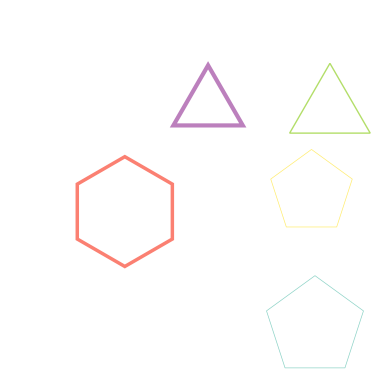[{"shape": "pentagon", "thickness": 0.5, "radius": 0.66, "center": [0.818, 0.152]}, {"shape": "hexagon", "thickness": 2.5, "radius": 0.71, "center": [0.324, 0.45]}, {"shape": "triangle", "thickness": 1, "radius": 0.6, "center": [0.857, 0.715]}, {"shape": "triangle", "thickness": 3, "radius": 0.52, "center": [0.54, 0.726]}, {"shape": "pentagon", "thickness": 0.5, "radius": 0.56, "center": [0.809, 0.501]}]